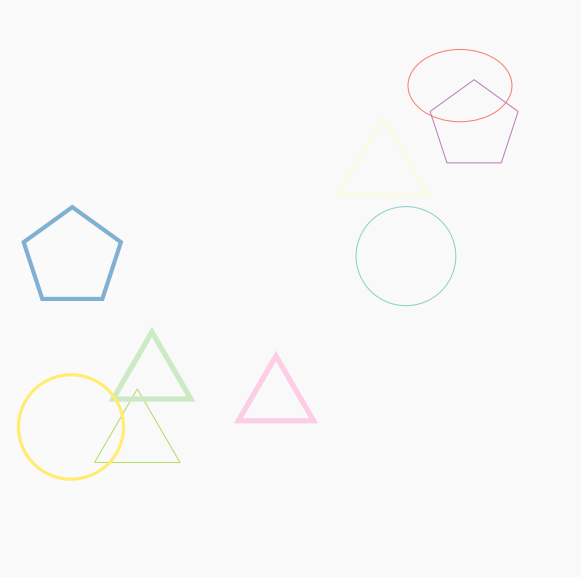[{"shape": "circle", "thickness": 0.5, "radius": 0.43, "center": [0.698, 0.556]}, {"shape": "triangle", "thickness": 0.5, "radius": 0.45, "center": [0.659, 0.705]}, {"shape": "oval", "thickness": 0.5, "radius": 0.45, "center": [0.791, 0.851]}, {"shape": "pentagon", "thickness": 2, "radius": 0.44, "center": [0.124, 0.553]}, {"shape": "triangle", "thickness": 0.5, "radius": 0.42, "center": [0.236, 0.241]}, {"shape": "triangle", "thickness": 2.5, "radius": 0.37, "center": [0.475, 0.308]}, {"shape": "pentagon", "thickness": 0.5, "radius": 0.4, "center": [0.816, 0.782]}, {"shape": "triangle", "thickness": 2.5, "radius": 0.39, "center": [0.261, 0.347]}, {"shape": "circle", "thickness": 1.5, "radius": 0.45, "center": [0.122, 0.26]}]